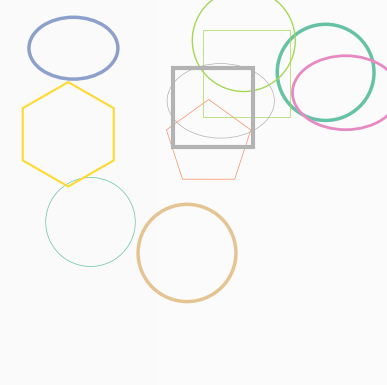[{"shape": "circle", "thickness": 0.5, "radius": 0.58, "center": [0.234, 0.423]}, {"shape": "circle", "thickness": 2.5, "radius": 0.62, "center": [0.84, 0.812]}, {"shape": "pentagon", "thickness": 0.5, "radius": 0.57, "center": [0.538, 0.627]}, {"shape": "oval", "thickness": 2.5, "radius": 0.57, "center": [0.189, 0.875]}, {"shape": "oval", "thickness": 2, "radius": 0.69, "center": [0.892, 0.759]}, {"shape": "square", "thickness": 0.5, "radius": 0.56, "center": [0.636, 0.808]}, {"shape": "circle", "thickness": 1, "radius": 0.66, "center": [0.629, 0.895]}, {"shape": "hexagon", "thickness": 1.5, "radius": 0.68, "center": [0.176, 0.651]}, {"shape": "circle", "thickness": 2.5, "radius": 0.63, "center": [0.483, 0.343]}, {"shape": "oval", "thickness": 0.5, "radius": 0.69, "center": [0.57, 0.738]}, {"shape": "square", "thickness": 3, "radius": 0.52, "center": [0.549, 0.721]}]